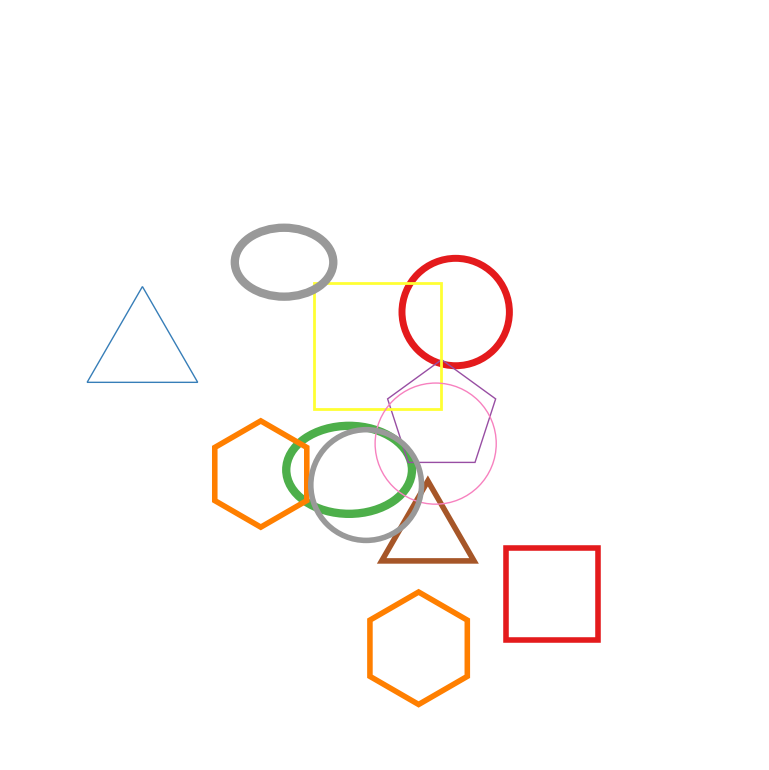[{"shape": "circle", "thickness": 2.5, "radius": 0.35, "center": [0.592, 0.595]}, {"shape": "square", "thickness": 2, "radius": 0.3, "center": [0.717, 0.229]}, {"shape": "triangle", "thickness": 0.5, "radius": 0.41, "center": [0.185, 0.545]}, {"shape": "oval", "thickness": 3, "radius": 0.41, "center": [0.453, 0.39]}, {"shape": "pentagon", "thickness": 0.5, "radius": 0.37, "center": [0.574, 0.459]}, {"shape": "hexagon", "thickness": 2, "radius": 0.37, "center": [0.544, 0.158]}, {"shape": "hexagon", "thickness": 2, "radius": 0.34, "center": [0.339, 0.384]}, {"shape": "square", "thickness": 1, "radius": 0.41, "center": [0.49, 0.551]}, {"shape": "triangle", "thickness": 2, "radius": 0.35, "center": [0.556, 0.306]}, {"shape": "circle", "thickness": 0.5, "radius": 0.39, "center": [0.566, 0.424]}, {"shape": "oval", "thickness": 3, "radius": 0.32, "center": [0.369, 0.659]}, {"shape": "circle", "thickness": 2, "radius": 0.36, "center": [0.476, 0.37]}]